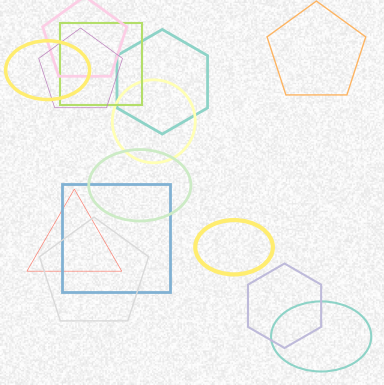[{"shape": "oval", "thickness": 1.5, "radius": 0.65, "center": [0.834, 0.126]}, {"shape": "hexagon", "thickness": 2, "radius": 0.68, "center": [0.421, 0.788]}, {"shape": "circle", "thickness": 2, "radius": 0.54, "center": [0.399, 0.685]}, {"shape": "hexagon", "thickness": 1.5, "radius": 0.55, "center": [0.739, 0.206]}, {"shape": "triangle", "thickness": 0.5, "radius": 0.71, "center": [0.193, 0.367]}, {"shape": "square", "thickness": 2, "radius": 0.7, "center": [0.301, 0.383]}, {"shape": "pentagon", "thickness": 1, "radius": 0.67, "center": [0.822, 0.863]}, {"shape": "square", "thickness": 1.5, "radius": 0.53, "center": [0.263, 0.834]}, {"shape": "pentagon", "thickness": 2, "radius": 0.57, "center": [0.22, 0.895]}, {"shape": "pentagon", "thickness": 1, "radius": 0.74, "center": [0.244, 0.287]}, {"shape": "pentagon", "thickness": 0.5, "radius": 0.57, "center": [0.209, 0.813]}, {"shape": "oval", "thickness": 2, "radius": 0.66, "center": [0.363, 0.519]}, {"shape": "oval", "thickness": 2.5, "radius": 0.55, "center": [0.124, 0.818]}, {"shape": "oval", "thickness": 3, "radius": 0.5, "center": [0.608, 0.358]}]